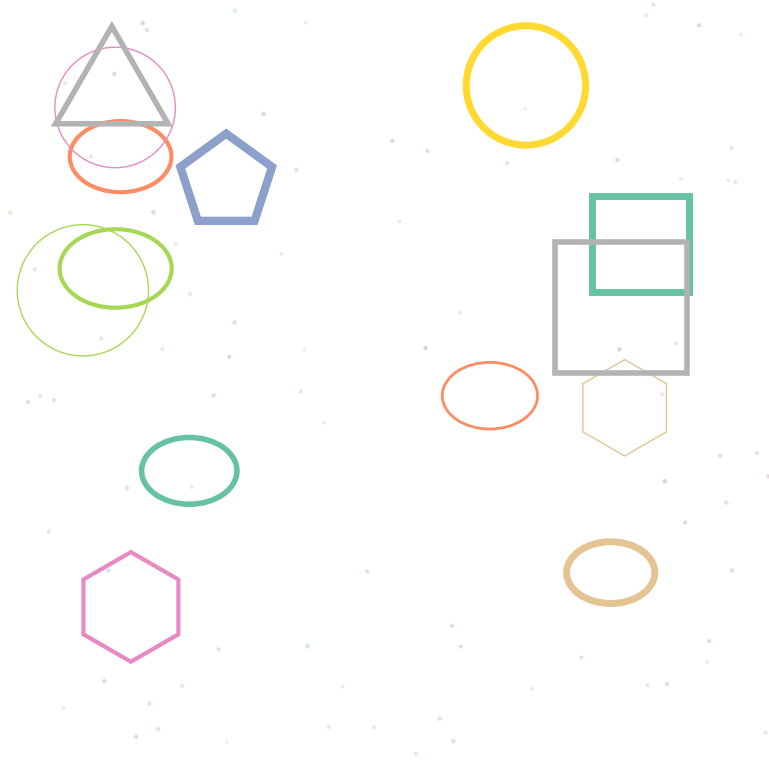[{"shape": "square", "thickness": 2.5, "radius": 0.31, "center": [0.832, 0.683]}, {"shape": "oval", "thickness": 2, "radius": 0.31, "center": [0.246, 0.389]}, {"shape": "oval", "thickness": 1, "radius": 0.31, "center": [0.636, 0.486]}, {"shape": "oval", "thickness": 1.5, "radius": 0.33, "center": [0.157, 0.797]}, {"shape": "pentagon", "thickness": 3, "radius": 0.31, "center": [0.294, 0.764]}, {"shape": "circle", "thickness": 0.5, "radius": 0.39, "center": [0.149, 0.86]}, {"shape": "hexagon", "thickness": 1.5, "radius": 0.36, "center": [0.17, 0.212]}, {"shape": "circle", "thickness": 0.5, "radius": 0.43, "center": [0.108, 0.623]}, {"shape": "oval", "thickness": 1.5, "radius": 0.36, "center": [0.15, 0.651]}, {"shape": "circle", "thickness": 2.5, "radius": 0.39, "center": [0.683, 0.889]}, {"shape": "oval", "thickness": 2.5, "radius": 0.29, "center": [0.793, 0.256]}, {"shape": "hexagon", "thickness": 0.5, "radius": 0.31, "center": [0.811, 0.47]}, {"shape": "triangle", "thickness": 2, "radius": 0.42, "center": [0.145, 0.881]}, {"shape": "square", "thickness": 2, "radius": 0.43, "center": [0.806, 0.601]}]